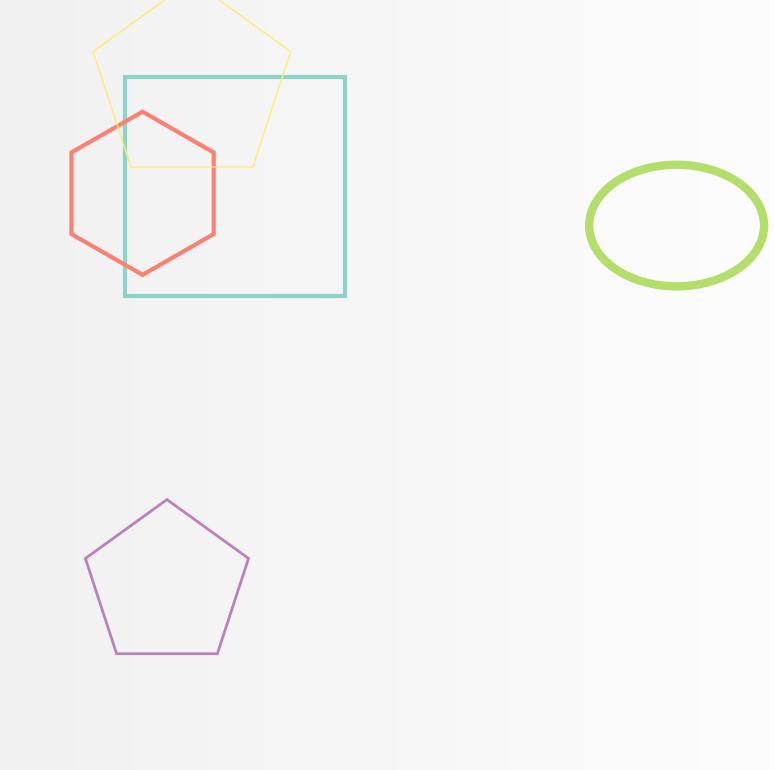[{"shape": "square", "thickness": 1.5, "radius": 0.71, "center": [0.304, 0.757]}, {"shape": "hexagon", "thickness": 1.5, "radius": 0.53, "center": [0.184, 0.749]}, {"shape": "oval", "thickness": 3, "radius": 0.56, "center": [0.873, 0.707]}, {"shape": "pentagon", "thickness": 1, "radius": 0.55, "center": [0.215, 0.241]}, {"shape": "pentagon", "thickness": 0.5, "radius": 0.67, "center": [0.248, 0.892]}]